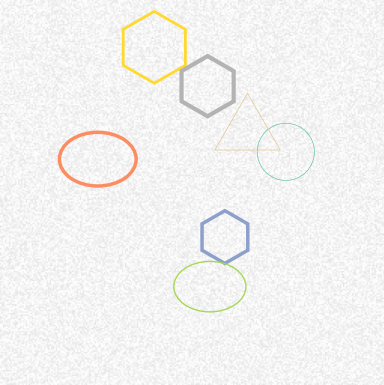[{"shape": "circle", "thickness": 0.5, "radius": 0.37, "center": [0.742, 0.606]}, {"shape": "oval", "thickness": 2.5, "radius": 0.5, "center": [0.254, 0.587]}, {"shape": "hexagon", "thickness": 2.5, "radius": 0.34, "center": [0.584, 0.384]}, {"shape": "oval", "thickness": 1, "radius": 0.47, "center": [0.545, 0.255]}, {"shape": "hexagon", "thickness": 2, "radius": 0.47, "center": [0.401, 0.877]}, {"shape": "triangle", "thickness": 0.5, "radius": 0.49, "center": [0.643, 0.659]}, {"shape": "hexagon", "thickness": 3, "radius": 0.39, "center": [0.539, 0.776]}]